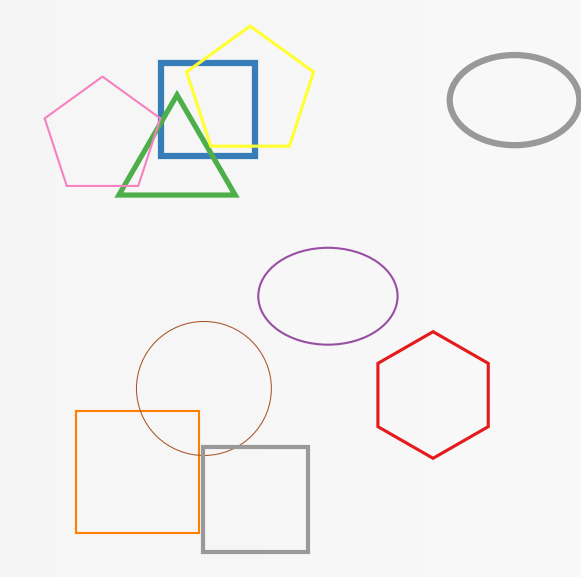[{"shape": "hexagon", "thickness": 1.5, "radius": 0.55, "center": [0.745, 0.315]}, {"shape": "square", "thickness": 3, "radius": 0.4, "center": [0.358, 0.81]}, {"shape": "triangle", "thickness": 2.5, "radius": 0.58, "center": [0.305, 0.719]}, {"shape": "oval", "thickness": 1, "radius": 0.6, "center": [0.564, 0.486]}, {"shape": "square", "thickness": 1, "radius": 0.53, "center": [0.237, 0.182]}, {"shape": "pentagon", "thickness": 1.5, "radius": 0.57, "center": [0.43, 0.839]}, {"shape": "circle", "thickness": 0.5, "radius": 0.58, "center": [0.351, 0.326]}, {"shape": "pentagon", "thickness": 1, "radius": 0.52, "center": [0.176, 0.762]}, {"shape": "square", "thickness": 2, "radius": 0.45, "center": [0.44, 0.135]}, {"shape": "oval", "thickness": 3, "radius": 0.56, "center": [0.885, 0.826]}]